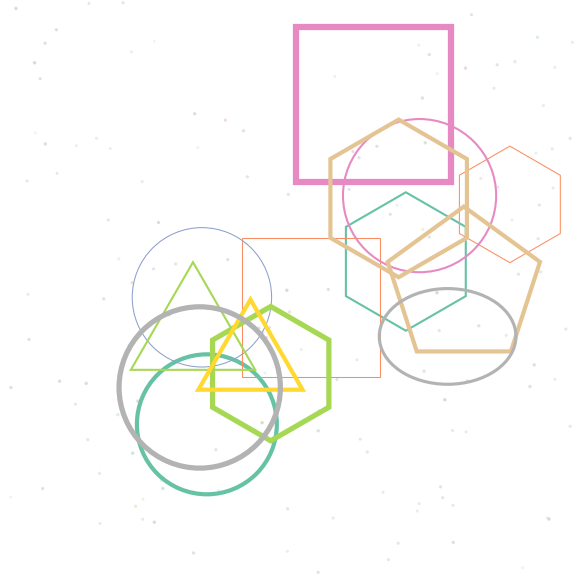[{"shape": "circle", "thickness": 2, "radius": 0.61, "center": [0.358, 0.264]}, {"shape": "hexagon", "thickness": 1, "radius": 0.6, "center": [0.703, 0.546]}, {"shape": "square", "thickness": 0.5, "radius": 0.6, "center": [0.539, 0.467]}, {"shape": "hexagon", "thickness": 0.5, "radius": 0.5, "center": [0.883, 0.645]}, {"shape": "circle", "thickness": 0.5, "radius": 0.6, "center": [0.35, 0.484]}, {"shape": "circle", "thickness": 1, "radius": 0.66, "center": [0.727, 0.66]}, {"shape": "square", "thickness": 3, "radius": 0.67, "center": [0.647, 0.818]}, {"shape": "triangle", "thickness": 1, "radius": 0.62, "center": [0.334, 0.421]}, {"shape": "hexagon", "thickness": 2.5, "radius": 0.58, "center": [0.469, 0.352]}, {"shape": "triangle", "thickness": 2, "radius": 0.52, "center": [0.434, 0.376]}, {"shape": "pentagon", "thickness": 2, "radius": 0.69, "center": [0.803, 0.503]}, {"shape": "hexagon", "thickness": 2, "radius": 0.68, "center": [0.69, 0.656]}, {"shape": "oval", "thickness": 1.5, "radius": 0.59, "center": [0.775, 0.417]}, {"shape": "circle", "thickness": 2.5, "radius": 0.7, "center": [0.346, 0.328]}]